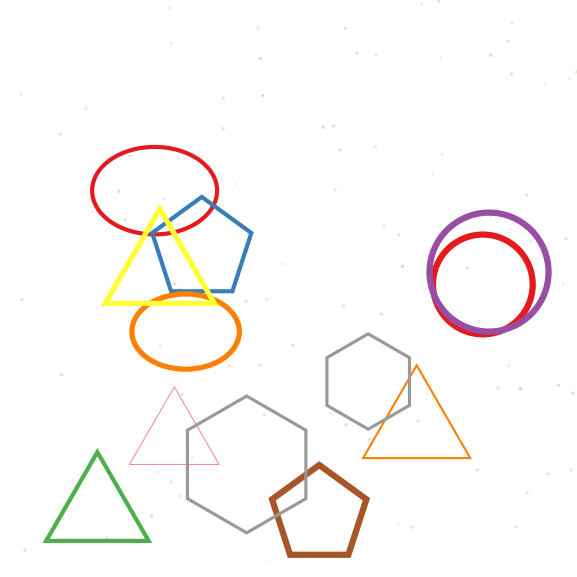[{"shape": "oval", "thickness": 2, "radius": 0.54, "center": [0.268, 0.669]}, {"shape": "circle", "thickness": 3, "radius": 0.43, "center": [0.836, 0.507]}, {"shape": "pentagon", "thickness": 2, "radius": 0.45, "center": [0.349, 0.568]}, {"shape": "triangle", "thickness": 2, "radius": 0.51, "center": [0.169, 0.114]}, {"shape": "circle", "thickness": 3, "radius": 0.52, "center": [0.847, 0.528]}, {"shape": "triangle", "thickness": 1, "radius": 0.54, "center": [0.722, 0.259]}, {"shape": "oval", "thickness": 2.5, "radius": 0.47, "center": [0.321, 0.425]}, {"shape": "triangle", "thickness": 2.5, "radius": 0.55, "center": [0.277, 0.528]}, {"shape": "pentagon", "thickness": 3, "radius": 0.43, "center": [0.553, 0.108]}, {"shape": "triangle", "thickness": 0.5, "radius": 0.45, "center": [0.302, 0.24]}, {"shape": "hexagon", "thickness": 1.5, "radius": 0.41, "center": [0.638, 0.338]}, {"shape": "hexagon", "thickness": 1.5, "radius": 0.59, "center": [0.427, 0.195]}]